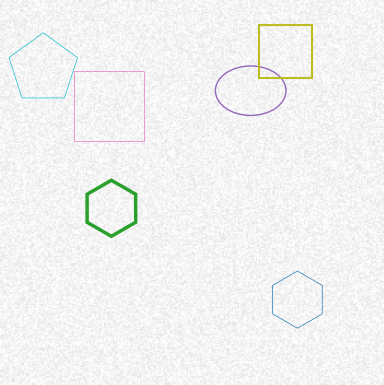[{"shape": "hexagon", "thickness": 0.5, "radius": 0.37, "center": [0.773, 0.222]}, {"shape": "hexagon", "thickness": 2.5, "radius": 0.36, "center": [0.289, 0.459]}, {"shape": "oval", "thickness": 1, "radius": 0.46, "center": [0.651, 0.764]}, {"shape": "square", "thickness": 0.5, "radius": 0.45, "center": [0.283, 0.725]}, {"shape": "square", "thickness": 1.5, "radius": 0.34, "center": [0.741, 0.866]}, {"shape": "pentagon", "thickness": 0.5, "radius": 0.47, "center": [0.112, 0.821]}]